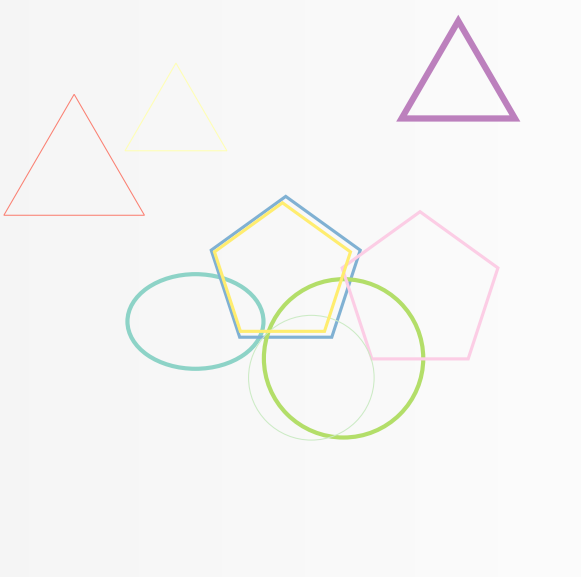[{"shape": "oval", "thickness": 2, "radius": 0.59, "center": [0.336, 0.442]}, {"shape": "triangle", "thickness": 0.5, "radius": 0.51, "center": [0.303, 0.789]}, {"shape": "triangle", "thickness": 0.5, "radius": 0.7, "center": [0.128, 0.696]}, {"shape": "pentagon", "thickness": 1.5, "radius": 0.67, "center": [0.492, 0.524]}, {"shape": "circle", "thickness": 2, "radius": 0.69, "center": [0.591, 0.379]}, {"shape": "pentagon", "thickness": 1.5, "radius": 0.7, "center": [0.723, 0.492]}, {"shape": "triangle", "thickness": 3, "radius": 0.56, "center": [0.788, 0.85]}, {"shape": "circle", "thickness": 0.5, "radius": 0.54, "center": [0.536, 0.345]}, {"shape": "pentagon", "thickness": 1.5, "radius": 0.62, "center": [0.486, 0.525]}]